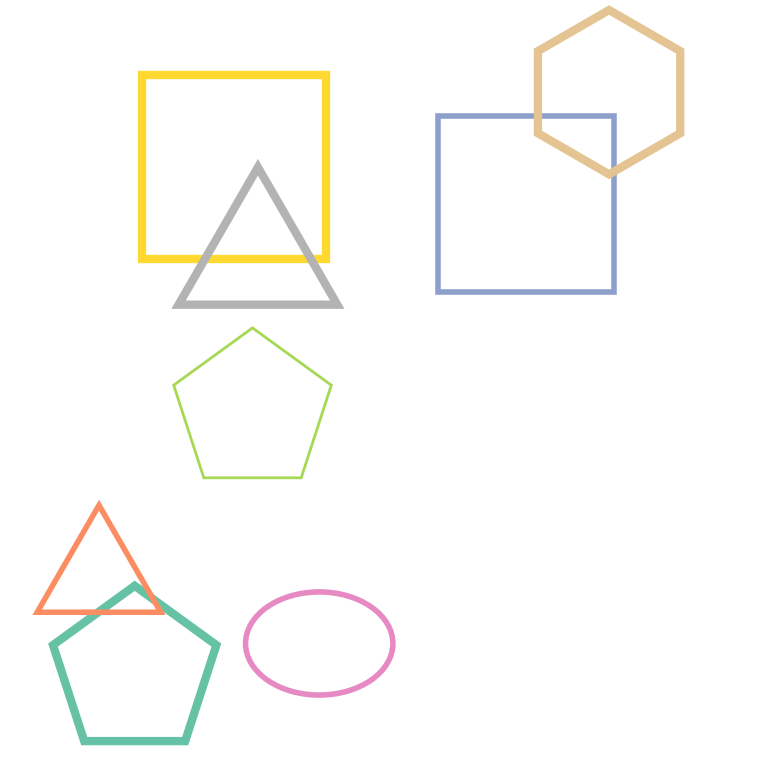[{"shape": "pentagon", "thickness": 3, "radius": 0.56, "center": [0.175, 0.128]}, {"shape": "triangle", "thickness": 2, "radius": 0.46, "center": [0.129, 0.251]}, {"shape": "square", "thickness": 2, "radius": 0.57, "center": [0.683, 0.735]}, {"shape": "oval", "thickness": 2, "radius": 0.48, "center": [0.415, 0.164]}, {"shape": "pentagon", "thickness": 1, "radius": 0.54, "center": [0.328, 0.467]}, {"shape": "square", "thickness": 3, "radius": 0.6, "center": [0.303, 0.783]}, {"shape": "hexagon", "thickness": 3, "radius": 0.53, "center": [0.791, 0.88]}, {"shape": "triangle", "thickness": 3, "radius": 0.59, "center": [0.335, 0.664]}]